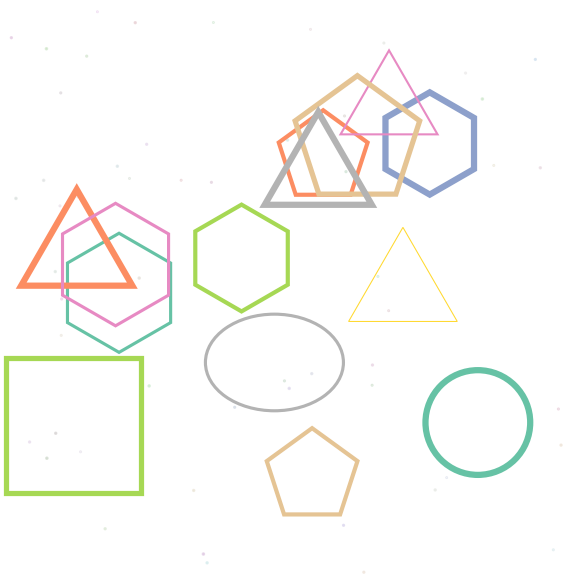[{"shape": "circle", "thickness": 3, "radius": 0.45, "center": [0.827, 0.267]}, {"shape": "hexagon", "thickness": 1.5, "radius": 0.52, "center": [0.206, 0.492]}, {"shape": "triangle", "thickness": 3, "radius": 0.56, "center": [0.133, 0.56]}, {"shape": "pentagon", "thickness": 2, "radius": 0.4, "center": [0.56, 0.727]}, {"shape": "hexagon", "thickness": 3, "radius": 0.44, "center": [0.744, 0.751]}, {"shape": "triangle", "thickness": 1, "radius": 0.48, "center": [0.674, 0.815]}, {"shape": "hexagon", "thickness": 1.5, "radius": 0.53, "center": [0.2, 0.541]}, {"shape": "hexagon", "thickness": 2, "radius": 0.46, "center": [0.418, 0.552]}, {"shape": "square", "thickness": 2.5, "radius": 0.59, "center": [0.128, 0.262]}, {"shape": "triangle", "thickness": 0.5, "radius": 0.54, "center": [0.698, 0.497]}, {"shape": "pentagon", "thickness": 2.5, "radius": 0.57, "center": [0.619, 0.755]}, {"shape": "pentagon", "thickness": 2, "radius": 0.41, "center": [0.54, 0.175]}, {"shape": "triangle", "thickness": 3, "radius": 0.54, "center": [0.551, 0.698]}, {"shape": "oval", "thickness": 1.5, "radius": 0.6, "center": [0.475, 0.371]}]